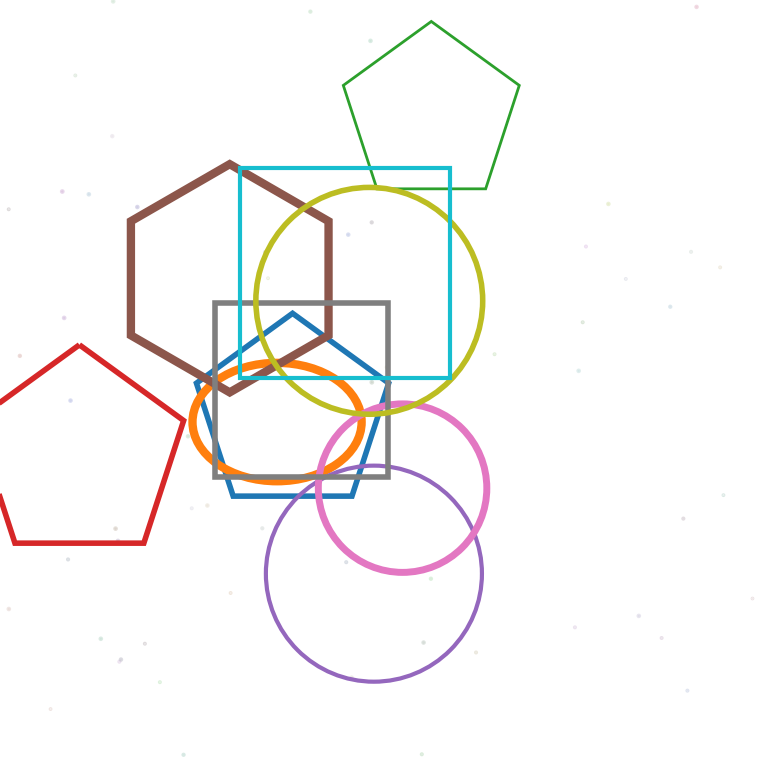[{"shape": "pentagon", "thickness": 2, "radius": 0.66, "center": [0.38, 0.462]}, {"shape": "oval", "thickness": 3, "radius": 0.55, "center": [0.36, 0.452]}, {"shape": "pentagon", "thickness": 1, "radius": 0.6, "center": [0.56, 0.852]}, {"shape": "pentagon", "thickness": 2, "radius": 0.71, "center": [0.103, 0.41]}, {"shape": "circle", "thickness": 1.5, "radius": 0.7, "center": [0.486, 0.255]}, {"shape": "hexagon", "thickness": 3, "radius": 0.74, "center": [0.298, 0.639]}, {"shape": "circle", "thickness": 2.5, "radius": 0.55, "center": [0.523, 0.366]}, {"shape": "square", "thickness": 2, "radius": 0.56, "center": [0.392, 0.494]}, {"shape": "circle", "thickness": 2, "radius": 0.74, "center": [0.48, 0.609]}, {"shape": "square", "thickness": 1.5, "radius": 0.68, "center": [0.448, 0.645]}]